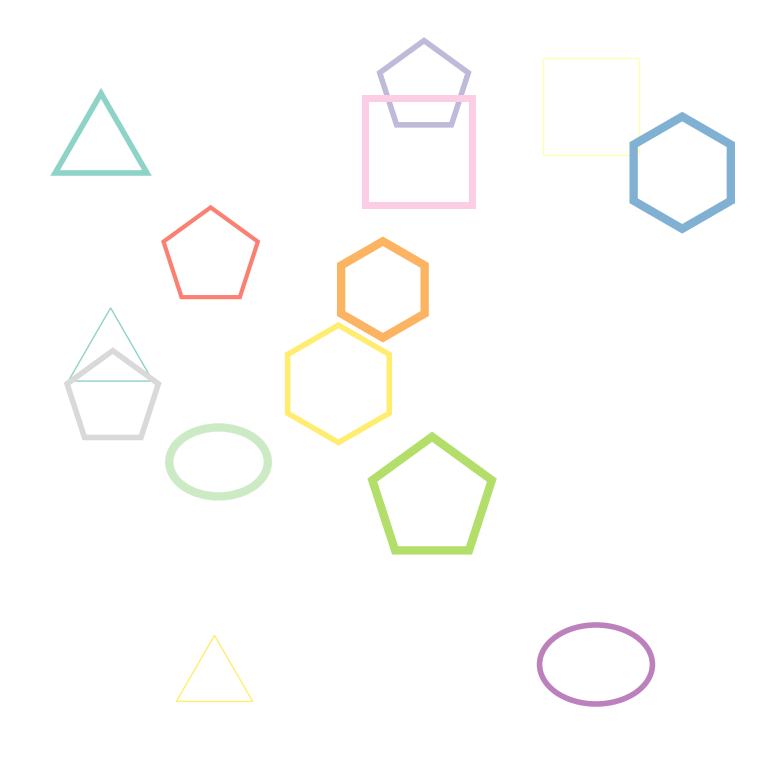[{"shape": "triangle", "thickness": 0.5, "radius": 0.32, "center": [0.144, 0.537]}, {"shape": "triangle", "thickness": 2, "radius": 0.34, "center": [0.131, 0.81]}, {"shape": "square", "thickness": 0.5, "radius": 0.31, "center": [0.767, 0.861]}, {"shape": "pentagon", "thickness": 2, "radius": 0.3, "center": [0.551, 0.887]}, {"shape": "pentagon", "thickness": 1.5, "radius": 0.32, "center": [0.274, 0.666]}, {"shape": "hexagon", "thickness": 3, "radius": 0.36, "center": [0.886, 0.776]}, {"shape": "hexagon", "thickness": 3, "radius": 0.31, "center": [0.497, 0.624]}, {"shape": "pentagon", "thickness": 3, "radius": 0.41, "center": [0.561, 0.351]}, {"shape": "square", "thickness": 2.5, "radius": 0.35, "center": [0.544, 0.803]}, {"shape": "pentagon", "thickness": 2, "radius": 0.31, "center": [0.146, 0.482]}, {"shape": "oval", "thickness": 2, "radius": 0.37, "center": [0.774, 0.137]}, {"shape": "oval", "thickness": 3, "radius": 0.32, "center": [0.284, 0.4]}, {"shape": "hexagon", "thickness": 2, "radius": 0.38, "center": [0.44, 0.502]}, {"shape": "triangle", "thickness": 0.5, "radius": 0.29, "center": [0.279, 0.118]}]